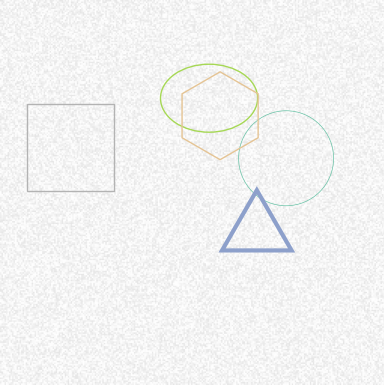[{"shape": "circle", "thickness": 0.5, "radius": 0.62, "center": [0.743, 0.589]}, {"shape": "triangle", "thickness": 3, "radius": 0.52, "center": [0.667, 0.402]}, {"shape": "oval", "thickness": 1, "radius": 0.63, "center": [0.543, 0.745]}, {"shape": "hexagon", "thickness": 1, "radius": 0.57, "center": [0.572, 0.699]}, {"shape": "square", "thickness": 1, "radius": 0.57, "center": [0.183, 0.618]}]